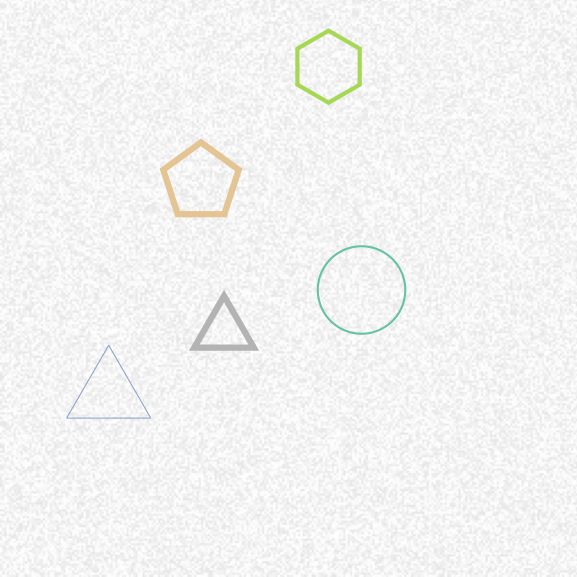[{"shape": "circle", "thickness": 1, "radius": 0.38, "center": [0.626, 0.497]}, {"shape": "triangle", "thickness": 0.5, "radius": 0.42, "center": [0.188, 0.317]}, {"shape": "hexagon", "thickness": 2, "radius": 0.31, "center": [0.569, 0.884]}, {"shape": "pentagon", "thickness": 3, "radius": 0.34, "center": [0.348, 0.684]}, {"shape": "triangle", "thickness": 3, "radius": 0.3, "center": [0.388, 0.427]}]